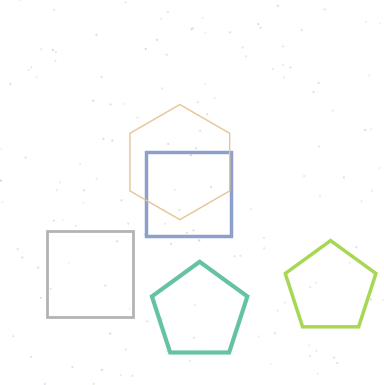[{"shape": "pentagon", "thickness": 3, "radius": 0.65, "center": [0.519, 0.19]}, {"shape": "square", "thickness": 2.5, "radius": 0.55, "center": [0.49, 0.496]}, {"shape": "pentagon", "thickness": 2.5, "radius": 0.62, "center": [0.859, 0.251]}, {"shape": "hexagon", "thickness": 1, "radius": 0.75, "center": [0.467, 0.579]}, {"shape": "square", "thickness": 2, "radius": 0.56, "center": [0.233, 0.288]}]